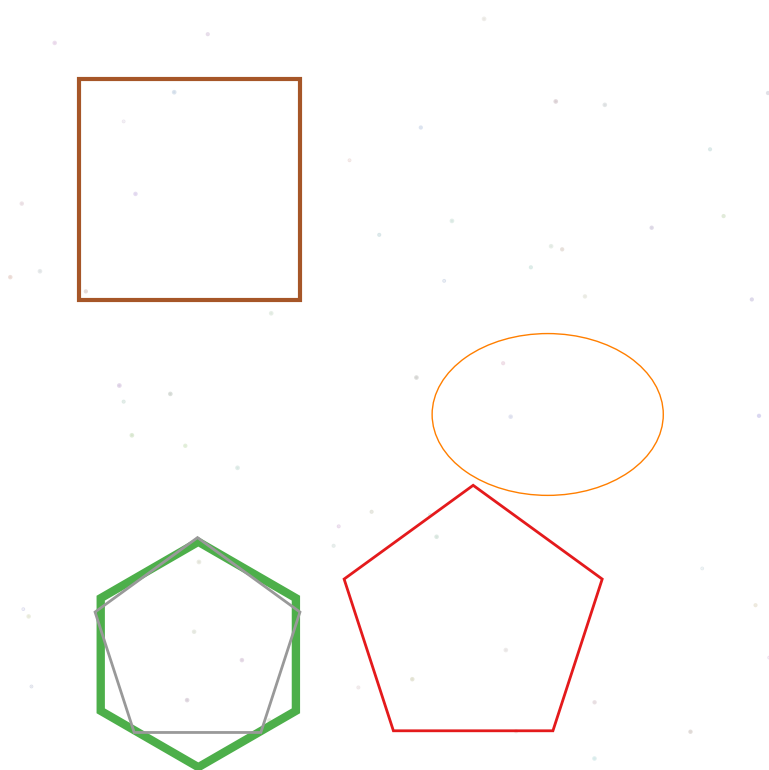[{"shape": "pentagon", "thickness": 1, "radius": 0.88, "center": [0.614, 0.193]}, {"shape": "hexagon", "thickness": 3, "radius": 0.73, "center": [0.258, 0.15]}, {"shape": "oval", "thickness": 0.5, "radius": 0.75, "center": [0.711, 0.462]}, {"shape": "square", "thickness": 1.5, "radius": 0.72, "center": [0.246, 0.754]}, {"shape": "pentagon", "thickness": 1, "radius": 0.7, "center": [0.257, 0.162]}]